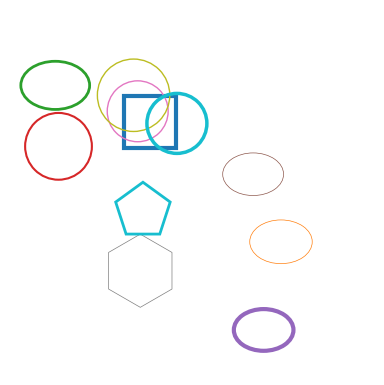[{"shape": "square", "thickness": 3, "radius": 0.33, "center": [0.39, 0.683]}, {"shape": "oval", "thickness": 0.5, "radius": 0.41, "center": [0.73, 0.372]}, {"shape": "oval", "thickness": 2, "radius": 0.45, "center": [0.143, 0.778]}, {"shape": "circle", "thickness": 1.5, "radius": 0.43, "center": [0.152, 0.62]}, {"shape": "oval", "thickness": 3, "radius": 0.39, "center": [0.685, 0.143]}, {"shape": "oval", "thickness": 0.5, "radius": 0.4, "center": [0.658, 0.547]}, {"shape": "circle", "thickness": 1, "radius": 0.4, "center": [0.358, 0.711]}, {"shape": "hexagon", "thickness": 0.5, "radius": 0.48, "center": [0.364, 0.297]}, {"shape": "circle", "thickness": 1, "radius": 0.47, "center": [0.347, 0.753]}, {"shape": "pentagon", "thickness": 2, "radius": 0.37, "center": [0.371, 0.452]}, {"shape": "circle", "thickness": 2.5, "radius": 0.39, "center": [0.459, 0.679]}]